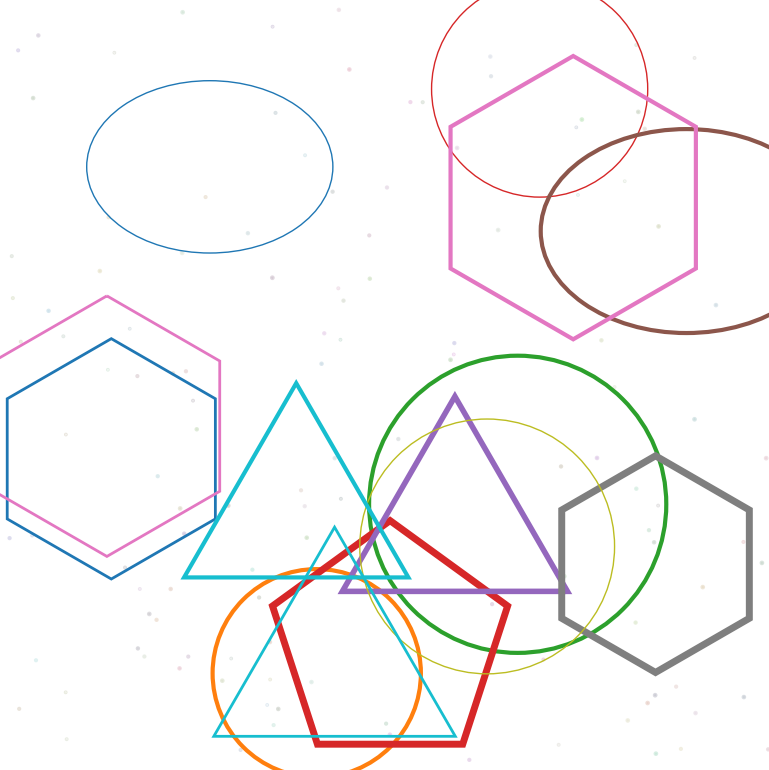[{"shape": "oval", "thickness": 0.5, "radius": 0.8, "center": [0.272, 0.783]}, {"shape": "hexagon", "thickness": 1, "radius": 0.78, "center": [0.145, 0.404]}, {"shape": "circle", "thickness": 1.5, "radius": 0.68, "center": [0.411, 0.126]}, {"shape": "circle", "thickness": 1.5, "radius": 0.96, "center": [0.672, 0.345]}, {"shape": "pentagon", "thickness": 2.5, "radius": 0.8, "center": [0.507, 0.163]}, {"shape": "circle", "thickness": 0.5, "radius": 0.7, "center": [0.701, 0.884]}, {"shape": "triangle", "thickness": 2, "radius": 0.84, "center": [0.591, 0.316]}, {"shape": "oval", "thickness": 1.5, "radius": 0.95, "center": [0.891, 0.7]}, {"shape": "hexagon", "thickness": 1, "radius": 0.85, "center": [0.139, 0.447]}, {"shape": "hexagon", "thickness": 1.5, "radius": 0.92, "center": [0.744, 0.743]}, {"shape": "hexagon", "thickness": 2.5, "radius": 0.7, "center": [0.851, 0.267]}, {"shape": "circle", "thickness": 0.5, "radius": 0.83, "center": [0.633, 0.29]}, {"shape": "triangle", "thickness": 1.5, "radius": 0.84, "center": [0.385, 0.334]}, {"shape": "triangle", "thickness": 1, "radius": 0.91, "center": [0.434, 0.134]}]